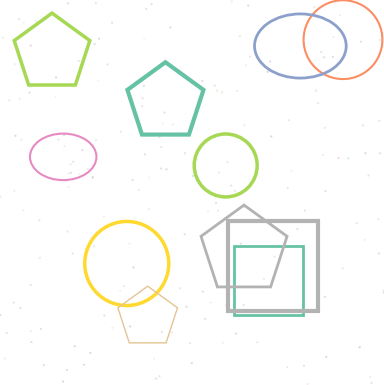[{"shape": "square", "thickness": 2, "radius": 0.45, "center": [0.697, 0.271]}, {"shape": "pentagon", "thickness": 3, "radius": 0.52, "center": [0.43, 0.735]}, {"shape": "circle", "thickness": 1.5, "radius": 0.51, "center": [0.891, 0.897]}, {"shape": "oval", "thickness": 2, "radius": 0.6, "center": [0.78, 0.881]}, {"shape": "oval", "thickness": 1.5, "radius": 0.43, "center": [0.164, 0.593]}, {"shape": "circle", "thickness": 2.5, "radius": 0.41, "center": [0.586, 0.57]}, {"shape": "pentagon", "thickness": 2.5, "radius": 0.52, "center": [0.135, 0.863]}, {"shape": "circle", "thickness": 2.5, "radius": 0.55, "center": [0.329, 0.316]}, {"shape": "pentagon", "thickness": 1, "radius": 0.41, "center": [0.384, 0.175]}, {"shape": "pentagon", "thickness": 2, "radius": 0.59, "center": [0.634, 0.35]}, {"shape": "square", "thickness": 3, "radius": 0.58, "center": [0.71, 0.31]}]